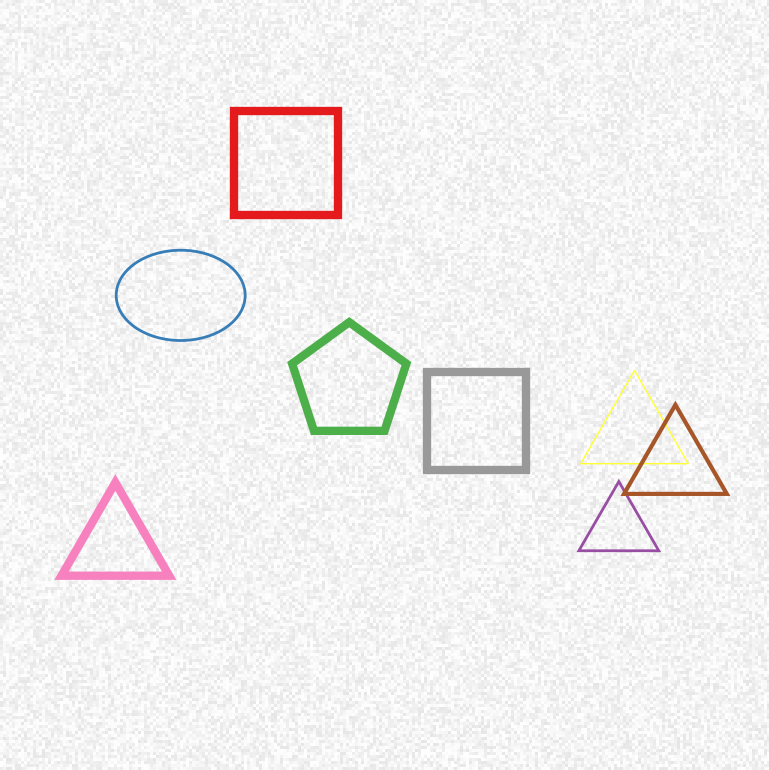[{"shape": "square", "thickness": 3, "radius": 0.34, "center": [0.371, 0.789]}, {"shape": "oval", "thickness": 1, "radius": 0.42, "center": [0.235, 0.616]}, {"shape": "pentagon", "thickness": 3, "radius": 0.39, "center": [0.454, 0.504]}, {"shape": "triangle", "thickness": 1, "radius": 0.3, "center": [0.804, 0.315]}, {"shape": "triangle", "thickness": 0.5, "radius": 0.4, "center": [0.824, 0.438]}, {"shape": "triangle", "thickness": 1.5, "radius": 0.39, "center": [0.877, 0.397]}, {"shape": "triangle", "thickness": 3, "radius": 0.4, "center": [0.15, 0.293]}, {"shape": "square", "thickness": 3, "radius": 0.32, "center": [0.619, 0.453]}]